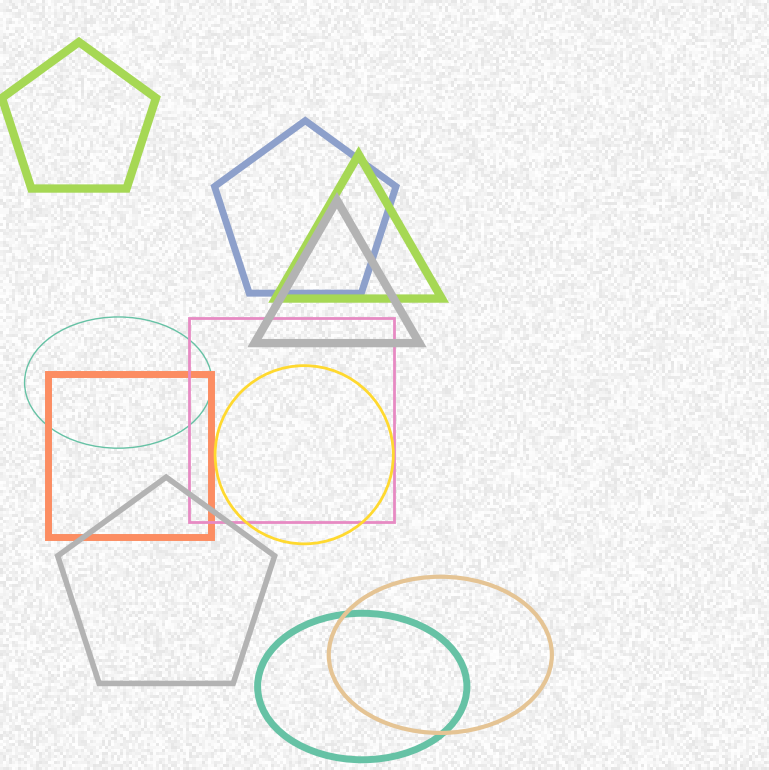[{"shape": "oval", "thickness": 0.5, "radius": 0.61, "center": [0.154, 0.503]}, {"shape": "oval", "thickness": 2.5, "radius": 0.68, "center": [0.47, 0.108]}, {"shape": "square", "thickness": 2.5, "radius": 0.53, "center": [0.169, 0.409]}, {"shape": "pentagon", "thickness": 2.5, "radius": 0.62, "center": [0.396, 0.719]}, {"shape": "square", "thickness": 1, "radius": 0.66, "center": [0.379, 0.455]}, {"shape": "triangle", "thickness": 3, "radius": 0.62, "center": [0.466, 0.675]}, {"shape": "pentagon", "thickness": 3, "radius": 0.53, "center": [0.103, 0.84]}, {"shape": "circle", "thickness": 1, "radius": 0.58, "center": [0.395, 0.409]}, {"shape": "oval", "thickness": 1.5, "radius": 0.72, "center": [0.572, 0.15]}, {"shape": "pentagon", "thickness": 2, "radius": 0.74, "center": [0.216, 0.232]}, {"shape": "triangle", "thickness": 3, "radius": 0.62, "center": [0.438, 0.616]}]